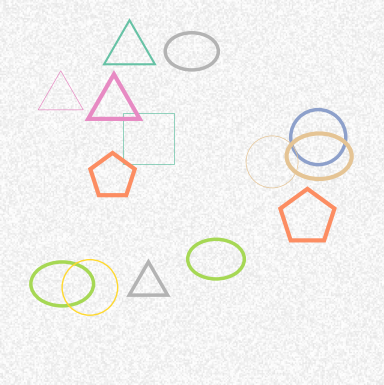[{"shape": "triangle", "thickness": 1.5, "radius": 0.38, "center": [0.336, 0.871]}, {"shape": "square", "thickness": 0.5, "radius": 0.33, "center": [0.385, 0.64]}, {"shape": "pentagon", "thickness": 3, "radius": 0.3, "center": [0.292, 0.542]}, {"shape": "pentagon", "thickness": 3, "radius": 0.37, "center": [0.798, 0.435]}, {"shape": "circle", "thickness": 2.5, "radius": 0.36, "center": [0.827, 0.644]}, {"shape": "triangle", "thickness": 3, "radius": 0.39, "center": [0.296, 0.73]}, {"shape": "triangle", "thickness": 0.5, "radius": 0.34, "center": [0.158, 0.749]}, {"shape": "oval", "thickness": 2.5, "radius": 0.41, "center": [0.162, 0.263]}, {"shape": "oval", "thickness": 2.5, "radius": 0.37, "center": [0.561, 0.327]}, {"shape": "circle", "thickness": 1, "radius": 0.36, "center": [0.233, 0.253]}, {"shape": "oval", "thickness": 3, "radius": 0.42, "center": [0.829, 0.594]}, {"shape": "circle", "thickness": 0.5, "radius": 0.34, "center": [0.707, 0.579]}, {"shape": "oval", "thickness": 2.5, "radius": 0.34, "center": [0.498, 0.867]}, {"shape": "triangle", "thickness": 2.5, "radius": 0.29, "center": [0.386, 0.262]}]